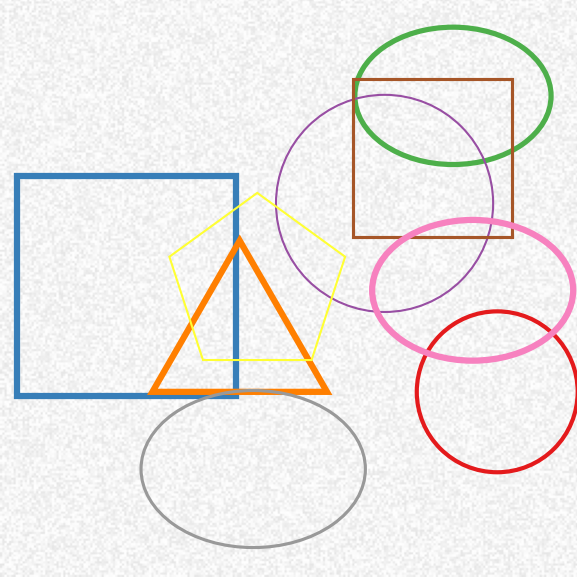[{"shape": "circle", "thickness": 2, "radius": 0.7, "center": [0.861, 0.321]}, {"shape": "square", "thickness": 3, "radius": 0.95, "center": [0.219, 0.504]}, {"shape": "oval", "thickness": 2.5, "radius": 0.85, "center": [0.784, 0.833]}, {"shape": "circle", "thickness": 1, "radius": 0.94, "center": [0.666, 0.647]}, {"shape": "triangle", "thickness": 3, "radius": 0.87, "center": [0.415, 0.408]}, {"shape": "pentagon", "thickness": 1, "radius": 0.8, "center": [0.445, 0.505]}, {"shape": "square", "thickness": 1.5, "radius": 0.68, "center": [0.749, 0.725]}, {"shape": "oval", "thickness": 3, "radius": 0.87, "center": [0.818, 0.496]}, {"shape": "oval", "thickness": 1.5, "radius": 0.97, "center": [0.438, 0.187]}]